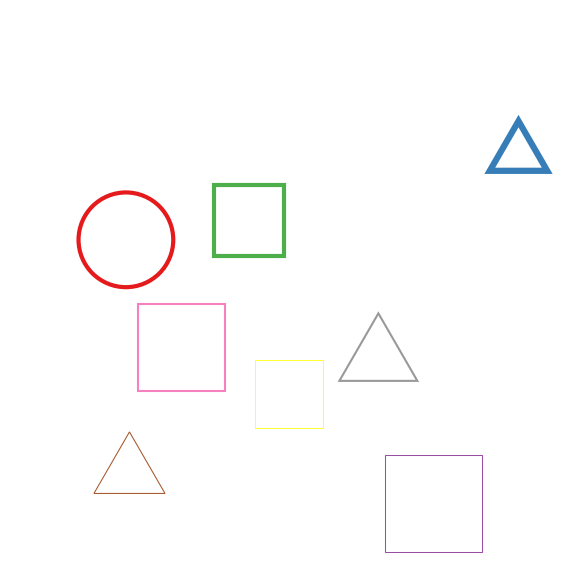[{"shape": "circle", "thickness": 2, "radius": 0.41, "center": [0.218, 0.584]}, {"shape": "triangle", "thickness": 3, "radius": 0.29, "center": [0.898, 0.732]}, {"shape": "square", "thickness": 2, "radius": 0.31, "center": [0.431, 0.617]}, {"shape": "square", "thickness": 0.5, "radius": 0.42, "center": [0.75, 0.128]}, {"shape": "square", "thickness": 0.5, "radius": 0.3, "center": [0.501, 0.317]}, {"shape": "triangle", "thickness": 0.5, "radius": 0.36, "center": [0.224, 0.18]}, {"shape": "square", "thickness": 1, "radius": 0.38, "center": [0.314, 0.397]}, {"shape": "triangle", "thickness": 1, "radius": 0.39, "center": [0.655, 0.379]}]